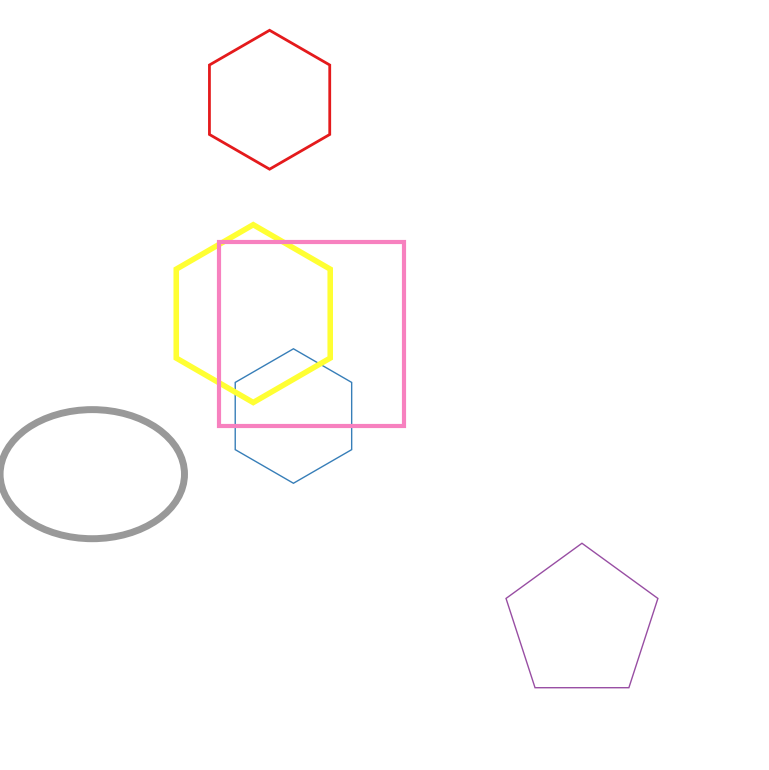[{"shape": "hexagon", "thickness": 1, "radius": 0.45, "center": [0.35, 0.87]}, {"shape": "hexagon", "thickness": 0.5, "radius": 0.44, "center": [0.381, 0.46]}, {"shape": "pentagon", "thickness": 0.5, "radius": 0.52, "center": [0.756, 0.191]}, {"shape": "hexagon", "thickness": 2, "radius": 0.58, "center": [0.329, 0.593]}, {"shape": "square", "thickness": 1.5, "radius": 0.6, "center": [0.405, 0.566]}, {"shape": "oval", "thickness": 2.5, "radius": 0.6, "center": [0.12, 0.384]}]